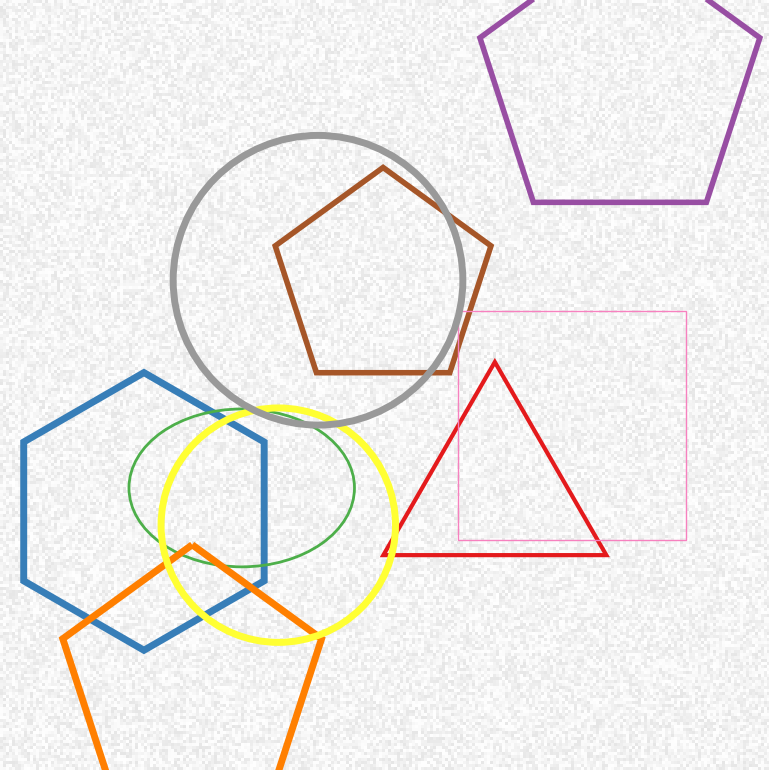[{"shape": "triangle", "thickness": 1.5, "radius": 0.84, "center": [0.643, 0.363]}, {"shape": "hexagon", "thickness": 2.5, "radius": 0.9, "center": [0.187, 0.336]}, {"shape": "oval", "thickness": 1, "radius": 0.73, "center": [0.314, 0.366]}, {"shape": "pentagon", "thickness": 2, "radius": 0.96, "center": [0.805, 0.892]}, {"shape": "pentagon", "thickness": 2.5, "radius": 0.88, "center": [0.25, 0.116]}, {"shape": "circle", "thickness": 2.5, "radius": 0.76, "center": [0.361, 0.318]}, {"shape": "pentagon", "thickness": 2, "radius": 0.74, "center": [0.498, 0.635]}, {"shape": "square", "thickness": 0.5, "radius": 0.74, "center": [0.743, 0.448]}, {"shape": "circle", "thickness": 2.5, "radius": 0.94, "center": [0.413, 0.636]}]